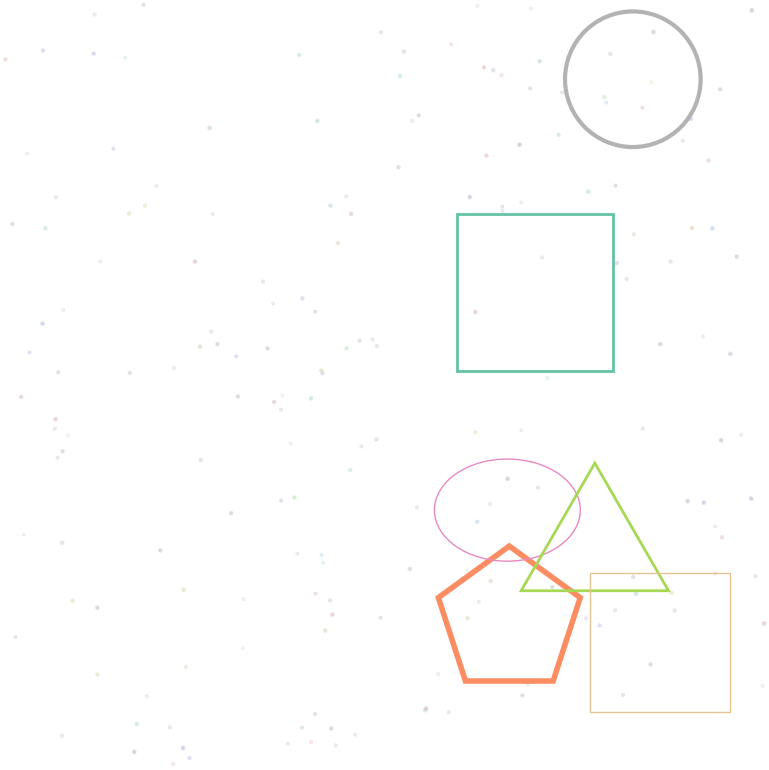[{"shape": "square", "thickness": 1, "radius": 0.51, "center": [0.695, 0.62]}, {"shape": "pentagon", "thickness": 2, "radius": 0.48, "center": [0.661, 0.194]}, {"shape": "oval", "thickness": 0.5, "radius": 0.47, "center": [0.659, 0.338]}, {"shape": "triangle", "thickness": 1, "radius": 0.55, "center": [0.773, 0.288]}, {"shape": "square", "thickness": 0.5, "radius": 0.45, "center": [0.857, 0.165]}, {"shape": "circle", "thickness": 1.5, "radius": 0.44, "center": [0.822, 0.897]}]